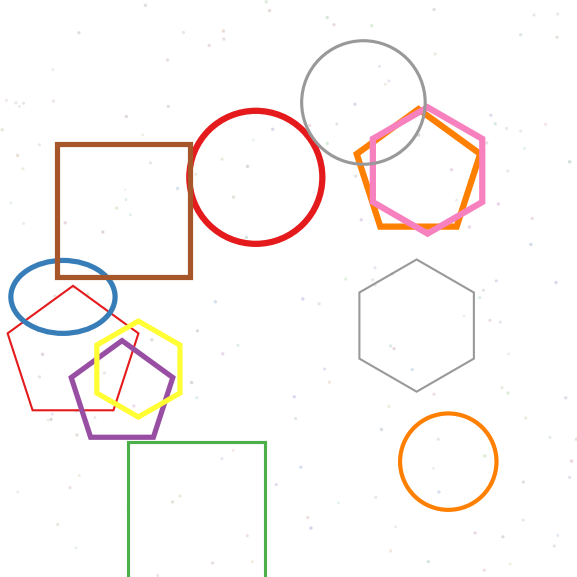[{"shape": "pentagon", "thickness": 1, "radius": 0.6, "center": [0.126, 0.385]}, {"shape": "circle", "thickness": 3, "radius": 0.58, "center": [0.443, 0.692]}, {"shape": "oval", "thickness": 2.5, "radius": 0.45, "center": [0.109, 0.485]}, {"shape": "square", "thickness": 1.5, "radius": 0.6, "center": [0.34, 0.115]}, {"shape": "pentagon", "thickness": 2.5, "radius": 0.46, "center": [0.211, 0.317]}, {"shape": "pentagon", "thickness": 3, "radius": 0.56, "center": [0.725, 0.698]}, {"shape": "circle", "thickness": 2, "radius": 0.42, "center": [0.776, 0.2]}, {"shape": "hexagon", "thickness": 2.5, "radius": 0.42, "center": [0.24, 0.36]}, {"shape": "square", "thickness": 2.5, "radius": 0.58, "center": [0.214, 0.635]}, {"shape": "hexagon", "thickness": 3, "radius": 0.55, "center": [0.74, 0.704]}, {"shape": "hexagon", "thickness": 1, "radius": 0.57, "center": [0.721, 0.435]}, {"shape": "circle", "thickness": 1.5, "radius": 0.53, "center": [0.629, 0.822]}]